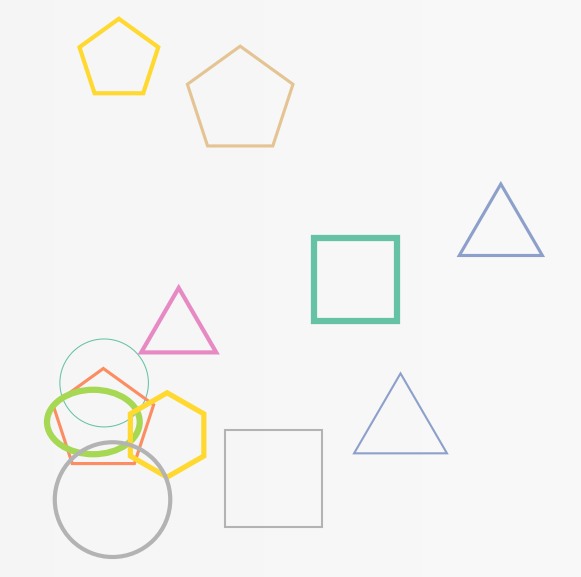[{"shape": "circle", "thickness": 0.5, "radius": 0.38, "center": [0.179, 0.336]}, {"shape": "square", "thickness": 3, "radius": 0.36, "center": [0.612, 0.515]}, {"shape": "pentagon", "thickness": 1.5, "radius": 0.45, "center": [0.178, 0.27]}, {"shape": "triangle", "thickness": 1, "radius": 0.46, "center": [0.689, 0.26]}, {"shape": "triangle", "thickness": 1.5, "radius": 0.41, "center": [0.862, 0.598]}, {"shape": "triangle", "thickness": 2, "radius": 0.37, "center": [0.307, 0.426]}, {"shape": "oval", "thickness": 3, "radius": 0.4, "center": [0.161, 0.268]}, {"shape": "pentagon", "thickness": 2, "radius": 0.36, "center": [0.205, 0.895]}, {"shape": "hexagon", "thickness": 2.5, "radius": 0.36, "center": [0.287, 0.246]}, {"shape": "pentagon", "thickness": 1.5, "radius": 0.48, "center": [0.413, 0.824]}, {"shape": "circle", "thickness": 2, "radius": 0.5, "center": [0.194, 0.134]}, {"shape": "square", "thickness": 1, "radius": 0.42, "center": [0.471, 0.17]}]